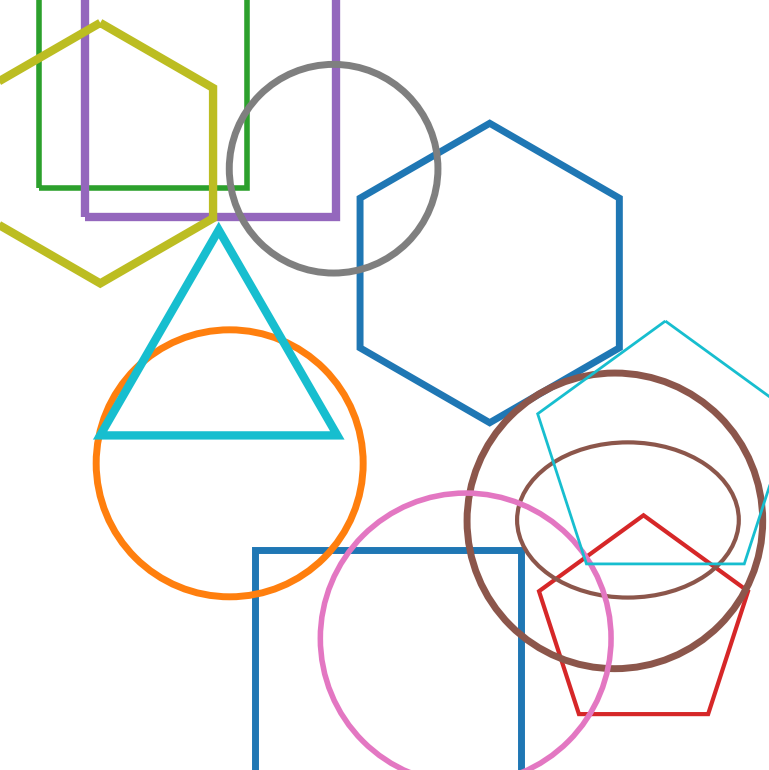[{"shape": "square", "thickness": 2.5, "radius": 0.86, "center": [0.504, 0.113]}, {"shape": "hexagon", "thickness": 2.5, "radius": 0.97, "center": [0.636, 0.645]}, {"shape": "circle", "thickness": 2.5, "radius": 0.87, "center": [0.298, 0.398]}, {"shape": "square", "thickness": 2, "radius": 0.68, "center": [0.186, 0.892]}, {"shape": "pentagon", "thickness": 1.5, "radius": 0.71, "center": [0.836, 0.188]}, {"shape": "square", "thickness": 3, "radius": 0.82, "center": [0.273, 0.882]}, {"shape": "circle", "thickness": 2.5, "radius": 0.96, "center": [0.799, 0.324]}, {"shape": "oval", "thickness": 1.5, "radius": 0.72, "center": [0.816, 0.325]}, {"shape": "circle", "thickness": 2, "radius": 0.94, "center": [0.605, 0.171]}, {"shape": "circle", "thickness": 2.5, "radius": 0.68, "center": [0.433, 0.781]}, {"shape": "hexagon", "thickness": 3, "radius": 0.85, "center": [0.13, 0.801]}, {"shape": "triangle", "thickness": 3, "radius": 0.89, "center": [0.284, 0.523]}, {"shape": "pentagon", "thickness": 1, "radius": 0.87, "center": [0.864, 0.409]}]